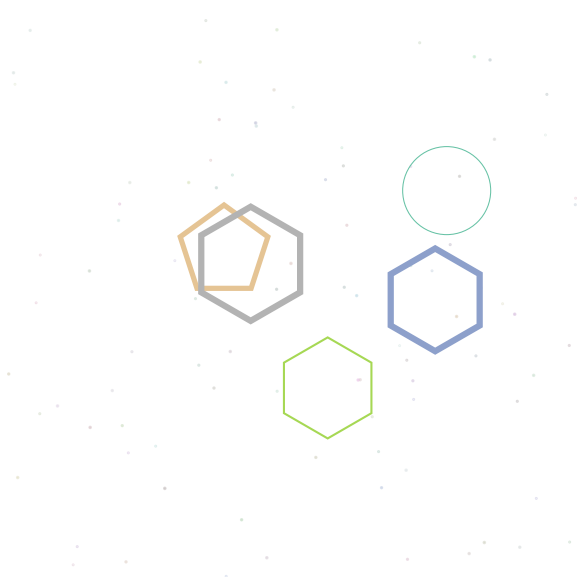[{"shape": "circle", "thickness": 0.5, "radius": 0.38, "center": [0.773, 0.669]}, {"shape": "hexagon", "thickness": 3, "radius": 0.44, "center": [0.754, 0.48]}, {"shape": "hexagon", "thickness": 1, "radius": 0.44, "center": [0.567, 0.327]}, {"shape": "pentagon", "thickness": 2.5, "radius": 0.4, "center": [0.388, 0.564]}, {"shape": "hexagon", "thickness": 3, "radius": 0.49, "center": [0.434, 0.542]}]